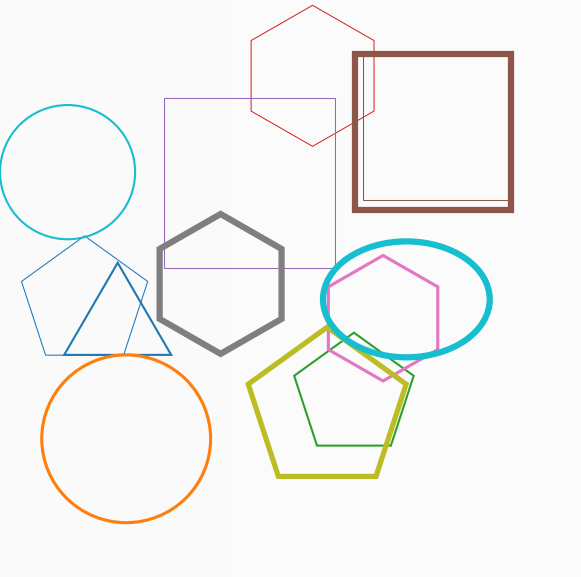[{"shape": "pentagon", "thickness": 0.5, "radius": 0.57, "center": [0.146, 0.477]}, {"shape": "triangle", "thickness": 1, "radius": 0.53, "center": [0.202, 0.438]}, {"shape": "circle", "thickness": 1.5, "radius": 0.73, "center": [0.217, 0.239]}, {"shape": "pentagon", "thickness": 1, "radius": 0.54, "center": [0.609, 0.315]}, {"shape": "hexagon", "thickness": 0.5, "radius": 0.61, "center": [0.538, 0.868]}, {"shape": "square", "thickness": 0.5, "radius": 0.73, "center": [0.43, 0.682]}, {"shape": "square", "thickness": 3, "radius": 0.67, "center": [0.745, 0.77]}, {"shape": "square", "thickness": 0.5, "radius": 0.63, "center": [0.75, 0.778]}, {"shape": "hexagon", "thickness": 1.5, "radius": 0.54, "center": [0.659, 0.448]}, {"shape": "hexagon", "thickness": 3, "radius": 0.61, "center": [0.38, 0.507]}, {"shape": "pentagon", "thickness": 2.5, "radius": 0.71, "center": [0.563, 0.29]}, {"shape": "circle", "thickness": 1, "radius": 0.58, "center": [0.116, 0.701]}, {"shape": "oval", "thickness": 3, "radius": 0.72, "center": [0.699, 0.481]}]